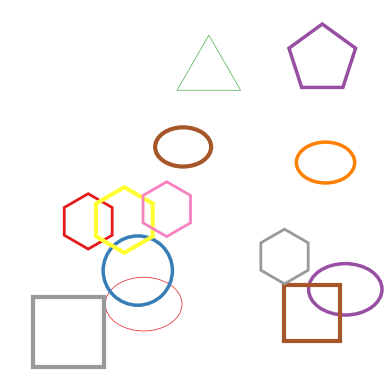[{"shape": "hexagon", "thickness": 2, "radius": 0.36, "center": [0.229, 0.425]}, {"shape": "oval", "thickness": 0.5, "radius": 0.5, "center": [0.373, 0.21]}, {"shape": "circle", "thickness": 2.5, "radius": 0.45, "center": [0.358, 0.297]}, {"shape": "triangle", "thickness": 0.5, "radius": 0.48, "center": [0.542, 0.813]}, {"shape": "pentagon", "thickness": 2.5, "radius": 0.45, "center": [0.837, 0.847]}, {"shape": "oval", "thickness": 2.5, "radius": 0.48, "center": [0.897, 0.249]}, {"shape": "oval", "thickness": 2.5, "radius": 0.38, "center": [0.846, 0.578]}, {"shape": "hexagon", "thickness": 3, "radius": 0.43, "center": [0.323, 0.429]}, {"shape": "oval", "thickness": 3, "radius": 0.36, "center": [0.476, 0.618]}, {"shape": "square", "thickness": 3, "radius": 0.36, "center": [0.81, 0.187]}, {"shape": "hexagon", "thickness": 2, "radius": 0.36, "center": [0.433, 0.457]}, {"shape": "hexagon", "thickness": 2, "radius": 0.35, "center": [0.739, 0.334]}, {"shape": "square", "thickness": 3, "radius": 0.46, "center": [0.178, 0.138]}]